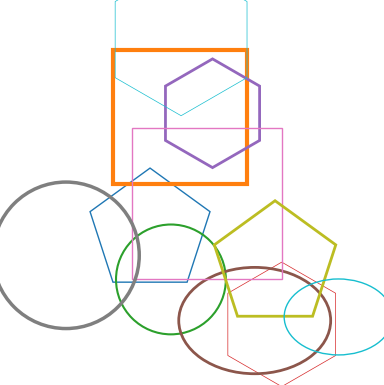[{"shape": "pentagon", "thickness": 1, "radius": 0.82, "center": [0.39, 0.4]}, {"shape": "square", "thickness": 3, "radius": 0.87, "center": [0.466, 0.697]}, {"shape": "circle", "thickness": 1.5, "radius": 0.71, "center": [0.444, 0.274]}, {"shape": "hexagon", "thickness": 0.5, "radius": 0.81, "center": [0.732, 0.157]}, {"shape": "hexagon", "thickness": 2, "radius": 0.71, "center": [0.552, 0.706]}, {"shape": "oval", "thickness": 2, "radius": 0.99, "center": [0.662, 0.167]}, {"shape": "square", "thickness": 1, "radius": 0.98, "center": [0.537, 0.471]}, {"shape": "circle", "thickness": 2.5, "radius": 0.95, "center": [0.171, 0.337]}, {"shape": "pentagon", "thickness": 2, "radius": 0.83, "center": [0.714, 0.313]}, {"shape": "oval", "thickness": 1, "radius": 0.7, "center": [0.879, 0.177]}, {"shape": "hexagon", "thickness": 0.5, "radius": 0.99, "center": [0.47, 0.897]}]